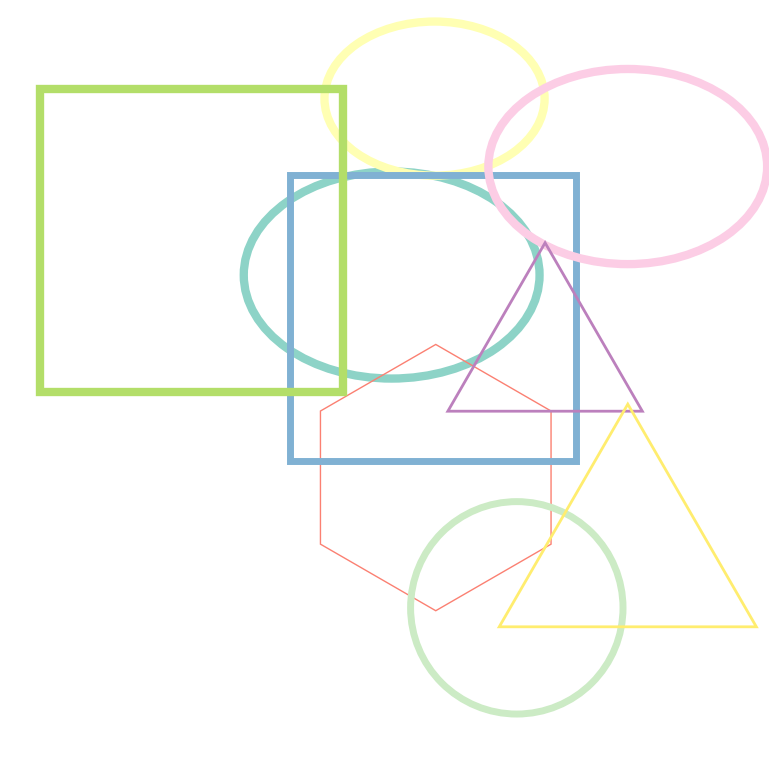[{"shape": "oval", "thickness": 3, "radius": 0.96, "center": [0.509, 0.643]}, {"shape": "oval", "thickness": 3, "radius": 0.71, "center": [0.564, 0.872]}, {"shape": "hexagon", "thickness": 0.5, "radius": 0.86, "center": [0.566, 0.38]}, {"shape": "square", "thickness": 2.5, "radius": 0.93, "center": [0.562, 0.587]}, {"shape": "square", "thickness": 3, "radius": 0.98, "center": [0.249, 0.687]}, {"shape": "oval", "thickness": 3, "radius": 0.91, "center": [0.815, 0.784]}, {"shape": "triangle", "thickness": 1, "radius": 0.73, "center": [0.708, 0.539]}, {"shape": "circle", "thickness": 2.5, "radius": 0.69, "center": [0.671, 0.211]}, {"shape": "triangle", "thickness": 1, "radius": 0.96, "center": [0.815, 0.282]}]